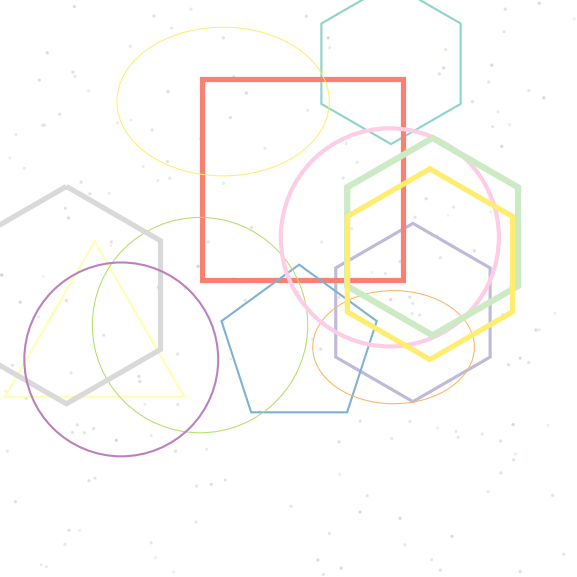[{"shape": "hexagon", "thickness": 1, "radius": 0.7, "center": [0.677, 0.889]}, {"shape": "triangle", "thickness": 1, "radius": 0.9, "center": [0.164, 0.402]}, {"shape": "hexagon", "thickness": 1.5, "radius": 0.77, "center": [0.715, 0.458]}, {"shape": "square", "thickness": 2.5, "radius": 0.87, "center": [0.523, 0.688]}, {"shape": "pentagon", "thickness": 1, "radius": 0.71, "center": [0.518, 0.4]}, {"shape": "oval", "thickness": 0.5, "radius": 0.7, "center": [0.681, 0.398]}, {"shape": "circle", "thickness": 0.5, "radius": 0.93, "center": [0.346, 0.436]}, {"shape": "circle", "thickness": 2, "radius": 0.94, "center": [0.675, 0.588]}, {"shape": "hexagon", "thickness": 2.5, "radius": 0.94, "center": [0.115, 0.488]}, {"shape": "circle", "thickness": 1, "radius": 0.84, "center": [0.21, 0.377]}, {"shape": "hexagon", "thickness": 3, "radius": 0.85, "center": [0.749, 0.589]}, {"shape": "hexagon", "thickness": 2.5, "radius": 0.83, "center": [0.744, 0.542]}, {"shape": "oval", "thickness": 0.5, "radius": 0.92, "center": [0.386, 0.823]}]